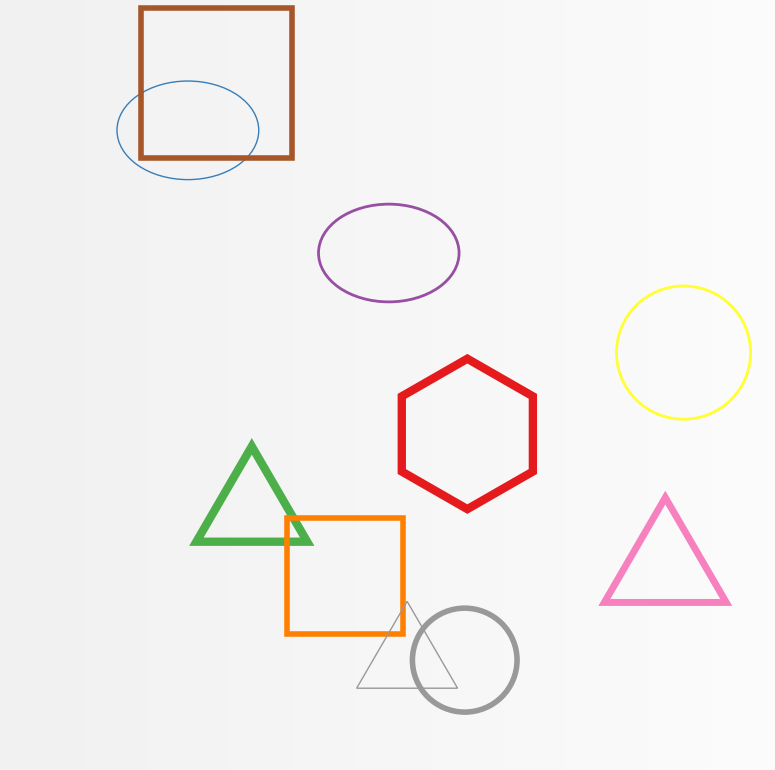[{"shape": "hexagon", "thickness": 3, "radius": 0.49, "center": [0.603, 0.436]}, {"shape": "oval", "thickness": 0.5, "radius": 0.46, "center": [0.242, 0.831]}, {"shape": "triangle", "thickness": 3, "radius": 0.41, "center": [0.325, 0.338]}, {"shape": "oval", "thickness": 1, "radius": 0.45, "center": [0.502, 0.671]}, {"shape": "square", "thickness": 2, "radius": 0.38, "center": [0.445, 0.252]}, {"shape": "circle", "thickness": 1, "radius": 0.43, "center": [0.882, 0.542]}, {"shape": "square", "thickness": 2, "radius": 0.49, "center": [0.28, 0.892]}, {"shape": "triangle", "thickness": 2.5, "radius": 0.45, "center": [0.858, 0.263]}, {"shape": "triangle", "thickness": 0.5, "radius": 0.38, "center": [0.525, 0.144]}, {"shape": "circle", "thickness": 2, "radius": 0.34, "center": [0.6, 0.143]}]